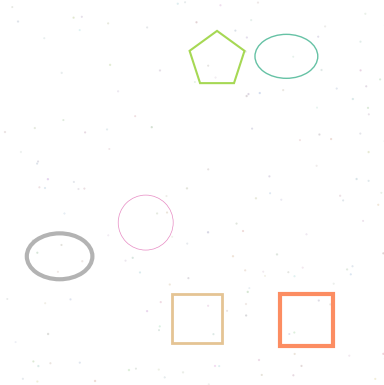[{"shape": "oval", "thickness": 1, "radius": 0.41, "center": [0.744, 0.854]}, {"shape": "square", "thickness": 3, "radius": 0.34, "center": [0.796, 0.169]}, {"shape": "circle", "thickness": 0.5, "radius": 0.36, "center": [0.378, 0.422]}, {"shape": "pentagon", "thickness": 1.5, "radius": 0.38, "center": [0.564, 0.845]}, {"shape": "square", "thickness": 2, "radius": 0.32, "center": [0.512, 0.172]}, {"shape": "oval", "thickness": 3, "radius": 0.43, "center": [0.155, 0.334]}]